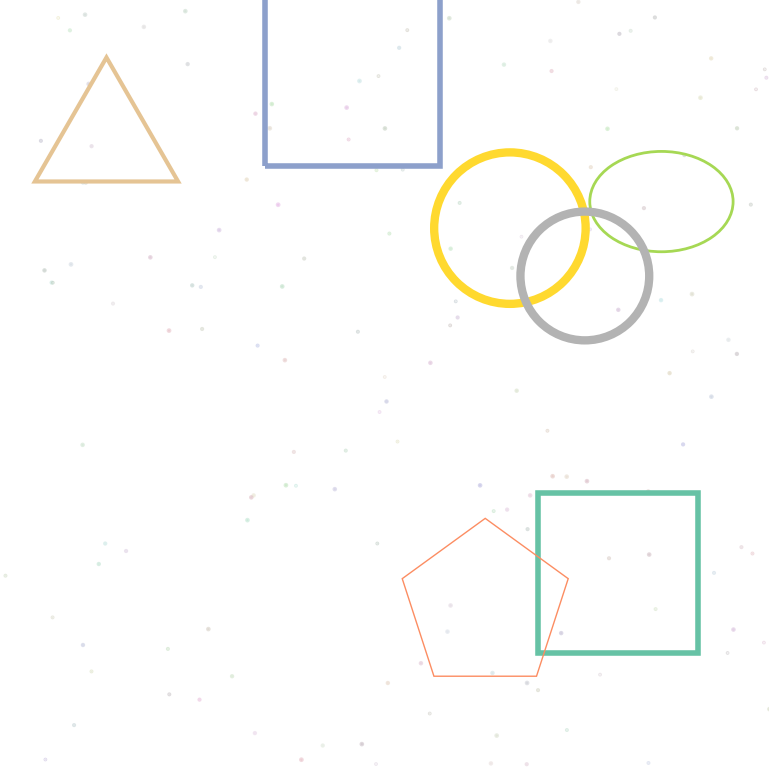[{"shape": "square", "thickness": 2, "radius": 0.52, "center": [0.802, 0.256]}, {"shape": "pentagon", "thickness": 0.5, "radius": 0.57, "center": [0.63, 0.213]}, {"shape": "square", "thickness": 2, "radius": 0.57, "center": [0.457, 0.898]}, {"shape": "oval", "thickness": 1, "radius": 0.47, "center": [0.859, 0.738]}, {"shape": "circle", "thickness": 3, "radius": 0.49, "center": [0.662, 0.704]}, {"shape": "triangle", "thickness": 1.5, "radius": 0.54, "center": [0.138, 0.818]}, {"shape": "circle", "thickness": 3, "radius": 0.42, "center": [0.76, 0.642]}]